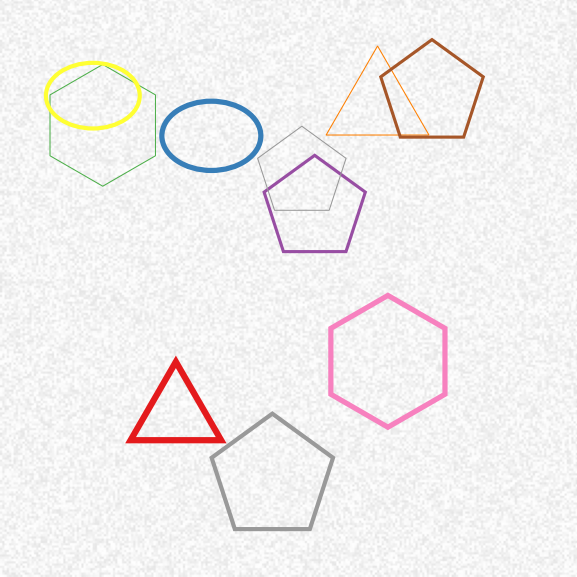[{"shape": "triangle", "thickness": 3, "radius": 0.45, "center": [0.305, 0.282]}, {"shape": "oval", "thickness": 2.5, "radius": 0.43, "center": [0.366, 0.764]}, {"shape": "hexagon", "thickness": 0.5, "radius": 0.53, "center": [0.178, 0.782]}, {"shape": "pentagon", "thickness": 1.5, "radius": 0.46, "center": [0.545, 0.638]}, {"shape": "triangle", "thickness": 0.5, "radius": 0.51, "center": [0.654, 0.817]}, {"shape": "oval", "thickness": 2, "radius": 0.41, "center": [0.161, 0.833]}, {"shape": "pentagon", "thickness": 1.5, "radius": 0.47, "center": [0.748, 0.837]}, {"shape": "hexagon", "thickness": 2.5, "radius": 0.57, "center": [0.672, 0.373]}, {"shape": "pentagon", "thickness": 2, "radius": 0.55, "center": [0.472, 0.172]}, {"shape": "pentagon", "thickness": 0.5, "radius": 0.4, "center": [0.523, 0.7]}]